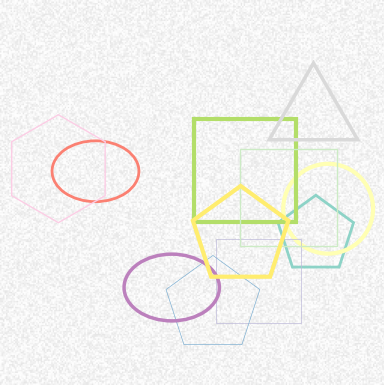[{"shape": "pentagon", "thickness": 2, "radius": 0.52, "center": [0.82, 0.39]}, {"shape": "circle", "thickness": 3, "radius": 0.58, "center": [0.852, 0.458]}, {"shape": "square", "thickness": 0.5, "radius": 0.55, "center": [0.672, 0.27]}, {"shape": "oval", "thickness": 2, "radius": 0.56, "center": [0.248, 0.555]}, {"shape": "pentagon", "thickness": 0.5, "radius": 0.64, "center": [0.553, 0.208]}, {"shape": "square", "thickness": 3, "radius": 0.67, "center": [0.636, 0.557]}, {"shape": "hexagon", "thickness": 1, "radius": 0.7, "center": [0.152, 0.562]}, {"shape": "triangle", "thickness": 2.5, "radius": 0.66, "center": [0.814, 0.703]}, {"shape": "oval", "thickness": 2.5, "radius": 0.62, "center": [0.446, 0.253]}, {"shape": "square", "thickness": 1, "radius": 0.63, "center": [0.749, 0.487]}, {"shape": "pentagon", "thickness": 3, "radius": 0.65, "center": [0.625, 0.387]}]